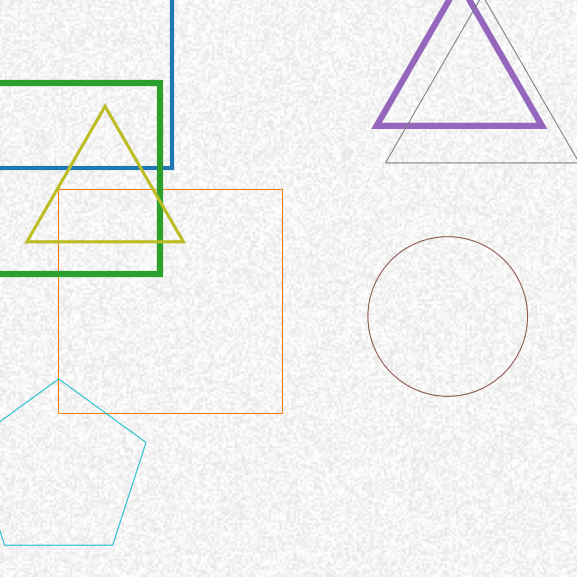[{"shape": "square", "thickness": 2, "radius": 0.85, "center": [0.126, 0.879]}, {"shape": "square", "thickness": 0.5, "radius": 0.97, "center": [0.294, 0.478]}, {"shape": "square", "thickness": 3, "radius": 0.83, "center": [0.111, 0.69]}, {"shape": "triangle", "thickness": 3, "radius": 0.83, "center": [0.795, 0.864]}, {"shape": "circle", "thickness": 0.5, "radius": 0.69, "center": [0.775, 0.451]}, {"shape": "triangle", "thickness": 0.5, "radius": 0.97, "center": [0.835, 0.814]}, {"shape": "triangle", "thickness": 1.5, "radius": 0.78, "center": [0.182, 0.659]}, {"shape": "pentagon", "thickness": 0.5, "radius": 0.8, "center": [0.102, 0.184]}]